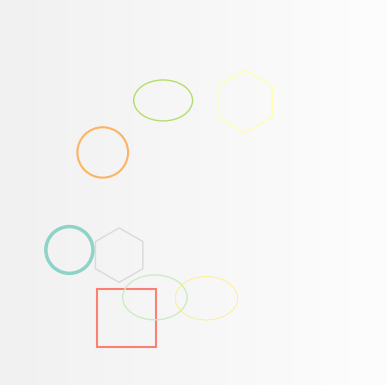[{"shape": "circle", "thickness": 2.5, "radius": 0.3, "center": [0.179, 0.351]}, {"shape": "hexagon", "thickness": 1, "radius": 0.41, "center": [0.632, 0.736]}, {"shape": "square", "thickness": 1.5, "radius": 0.38, "center": [0.326, 0.173]}, {"shape": "circle", "thickness": 1.5, "radius": 0.33, "center": [0.265, 0.604]}, {"shape": "oval", "thickness": 1, "radius": 0.38, "center": [0.421, 0.739]}, {"shape": "hexagon", "thickness": 1, "radius": 0.35, "center": [0.307, 0.337]}, {"shape": "oval", "thickness": 1, "radius": 0.42, "center": [0.4, 0.228]}, {"shape": "oval", "thickness": 0.5, "radius": 0.4, "center": [0.533, 0.225]}]